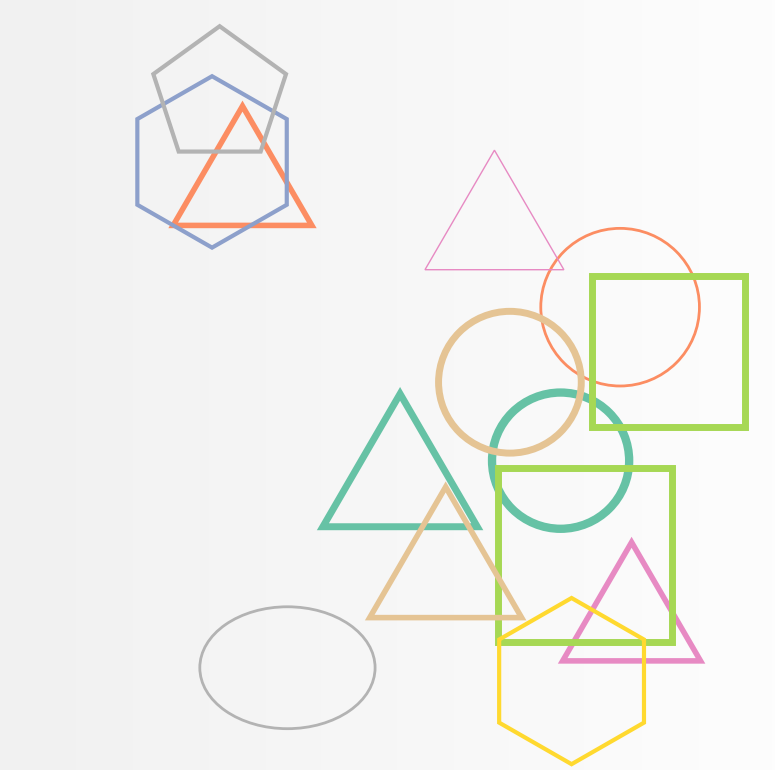[{"shape": "circle", "thickness": 3, "radius": 0.44, "center": [0.723, 0.402]}, {"shape": "triangle", "thickness": 2.5, "radius": 0.58, "center": [0.516, 0.373]}, {"shape": "triangle", "thickness": 2, "radius": 0.52, "center": [0.313, 0.759]}, {"shape": "circle", "thickness": 1, "radius": 0.51, "center": [0.8, 0.601]}, {"shape": "hexagon", "thickness": 1.5, "radius": 0.56, "center": [0.274, 0.79]}, {"shape": "triangle", "thickness": 2, "radius": 0.51, "center": [0.815, 0.193]}, {"shape": "triangle", "thickness": 0.5, "radius": 0.52, "center": [0.638, 0.701]}, {"shape": "square", "thickness": 2.5, "radius": 0.49, "center": [0.863, 0.543]}, {"shape": "square", "thickness": 2.5, "radius": 0.56, "center": [0.755, 0.279]}, {"shape": "hexagon", "thickness": 1.5, "radius": 0.54, "center": [0.738, 0.115]}, {"shape": "triangle", "thickness": 2, "radius": 0.57, "center": [0.575, 0.254]}, {"shape": "circle", "thickness": 2.5, "radius": 0.46, "center": [0.658, 0.504]}, {"shape": "oval", "thickness": 1, "radius": 0.57, "center": [0.371, 0.133]}, {"shape": "pentagon", "thickness": 1.5, "radius": 0.45, "center": [0.283, 0.876]}]